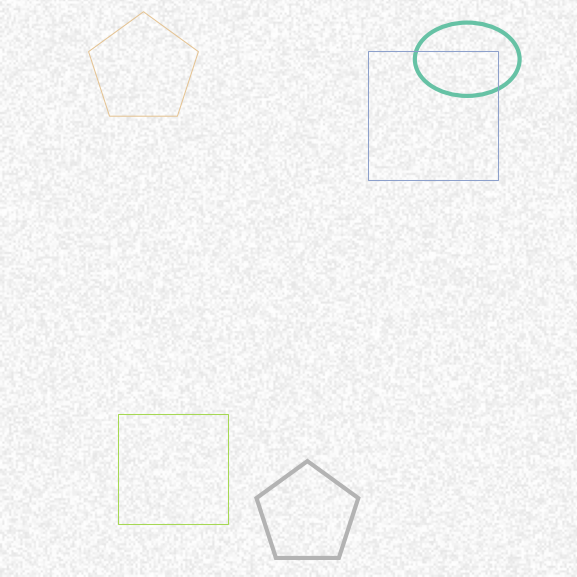[{"shape": "oval", "thickness": 2, "radius": 0.45, "center": [0.809, 0.897]}, {"shape": "square", "thickness": 0.5, "radius": 0.56, "center": [0.75, 0.799]}, {"shape": "square", "thickness": 0.5, "radius": 0.48, "center": [0.299, 0.188]}, {"shape": "pentagon", "thickness": 0.5, "radius": 0.5, "center": [0.248, 0.879]}, {"shape": "pentagon", "thickness": 2, "radius": 0.46, "center": [0.532, 0.108]}]